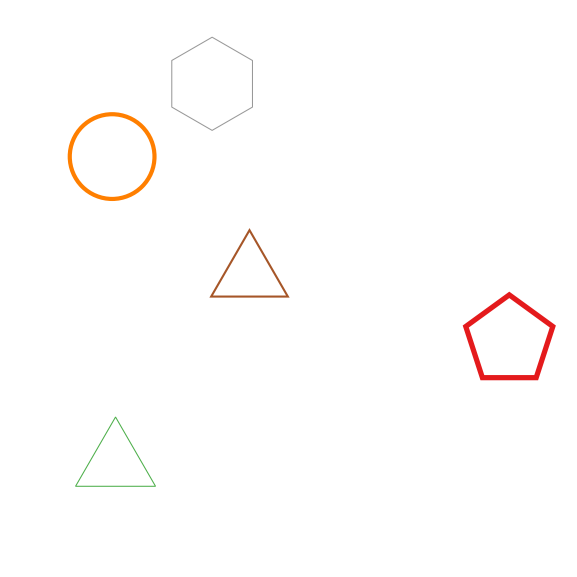[{"shape": "pentagon", "thickness": 2.5, "radius": 0.4, "center": [0.882, 0.409]}, {"shape": "triangle", "thickness": 0.5, "radius": 0.4, "center": [0.2, 0.197]}, {"shape": "circle", "thickness": 2, "radius": 0.37, "center": [0.194, 0.728]}, {"shape": "triangle", "thickness": 1, "radius": 0.38, "center": [0.432, 0.524]}, {"shape": "hexagon", "thickness": 0.5, "radius": 0.4, "center": [0.367, 0.854]}]